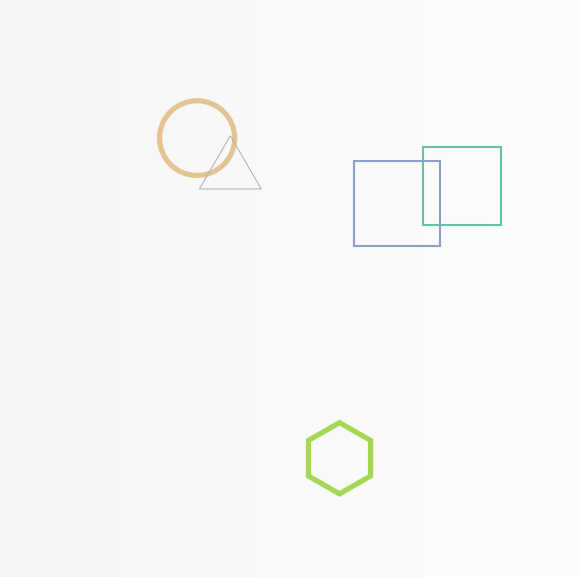[{"shape": "square", "thickness": 1, "radius": 0.34, "center": [0.795, 0.677]}, {"shape": "square", "thickness": 1, "radius": 0.37, "center": [0.683, 0.647]}, {"shape": "hexagon", "thickness": 2.5, "radius": 0.31, "center": [0.584, 0.206]}, {"shape": "circle", "thickness": 2.5, "radius": 0.32, "center": [0.339, 0.76]}, {"shape": "triangle", "thickness": 0.5, "radius": 0.31, "center": [0.396, 0.703]}]